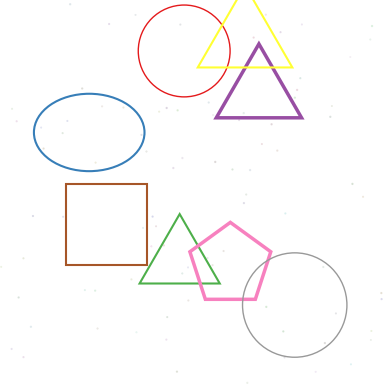[{"shape": "circle", "thickness": 1, "radius": 0.6, "center": [0.478, 0.868]}, {"shape": "oval", "thickness": 1.5, "radius": 0.72, "center": [0.232, 0.656]}, {"shape": "triangle", "thickness": 1.5, "radius": 0.6, "center": [0.467, 0.324]}, {"shape": "triangle", "thickness": 2.5, "radius": 0.64, "center": [0.673, 0.758]}, {"shape": "triangle", "thickness": 1.5, "radius": 0.71, "center": [0.636, 0.896]}, {"shape": "square", "thickness": 1.5, "radius": 0.53, "center": [0.277, 0.417]}, {"shape": "pentagon", "thickness": 2.5, "radius": 0.55, "center": [0.598, 0.312]}, {"shape": "circle", "thickness": 1, "radius": 0.68, "center": [0.766, 0.208]}]